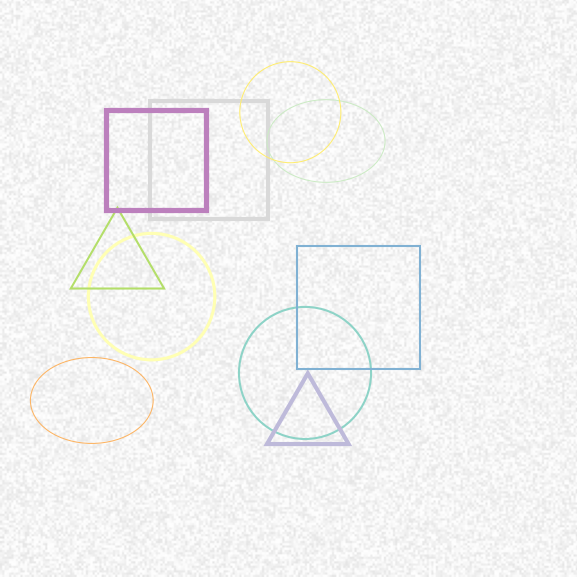[{"shape": "circle", "thickness": 1, "radius": 0.57, "center": [0.528, 0.353]}, {"shape": "circle", "thickness": 1.5, "radius": 0.55, "center": [0.262, 0.486]}, {"shape": "triangle", "thickness": 2, "radius": 0.41, "center": [0.533, 0.271]}, {"shape": "square", "thickness": 1, "radius": 0.53, "center": [0.621, 0.467]}, {"shape": "oval", "thickness": 0.5, "radius": 0.53, "center": [0.159, 0.306]}, {"shape": "triangle", "thickness": 1, "radius": 0.47, "center": [0.203, 0.546]}, {"shape": "square", "thickness": 2, "radius": 0.51, "center": [0.363, 0.722]}, {"shape": "square", "thickness": 2.5, "radius": 0.43, "center": [0.27, 0.722]}, {"shape": "oval", "thickness": 0.5, "radius": 0.51, "center": [0.565, 0.755]}, {"shape": "circle", "thickness": 0.5, "radius": 0.44, "center": [0.503, 0.805]}]